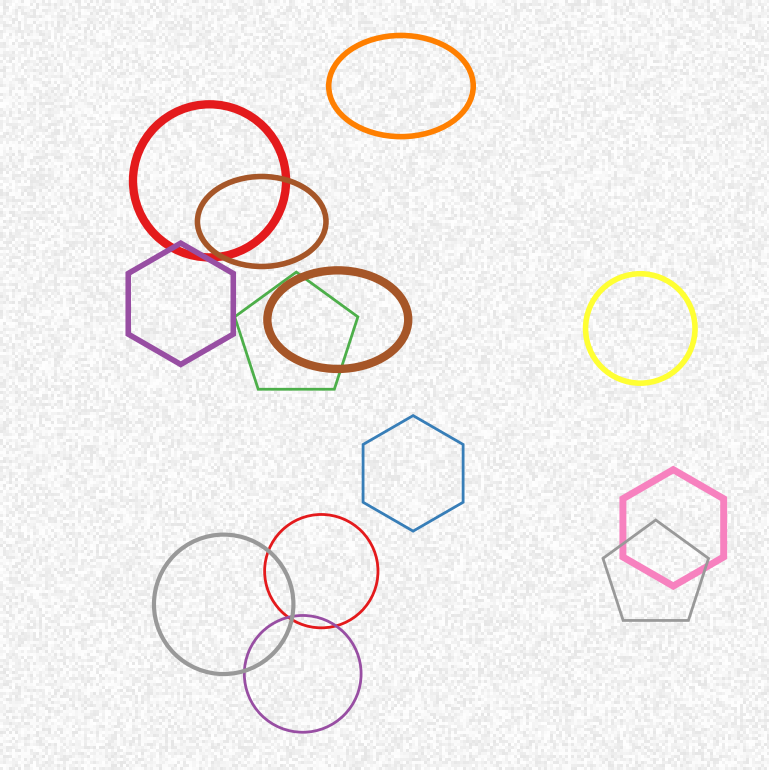[{"shape": "circle", "thickness": 1, "radius": 0.37, "center": [0.417, 0.258]}, {"shape": "circle", "thickness": 3, "radius": 0.5, "center": [0.272, 0.765]}, {"shape": "hexagon", "thickness": 1, "radius": 0.38, "center": [0.537, 0.385]}, {"shape": "pentagon", "thickness": 1, "radius": 0.42, "center": [0.385, 0.563]}, {"shape": "hexagon", "thickness": 2, "radius": 0.39, "center": [0.235, 0.605]}, {"shape": "circle", "thickness": 1, "radius": 0.38, "center": [0.393, 0.125]}, {"shape": "oval", "thickness": 2, "radius": 0.47, "center": [0.521, 0.888]}, {"shape": "circle", "thickness": 2, "radius": 0.36, "center": [0.832, 0.573]}, {"shape": "oval", "thickness": 2, "radius": 0.42, "center": [0.34, 0.712]}, {"shape": "oval", "thickness": 3, "radius": 0.46, "center": [0.439, 0.585]}, {"shape": "hexagon", "thickness": 2.5, "radius": 0.38, "center": [0.874, 0.314]}, {"shape": "pentagon", "thickness": 1, "radius": 0.36, "center": [0.852, 0.253]}, {"shape": "circle", "thickness": 1.5, "radius": 0.45, "center": [0.291, 0.215]}]